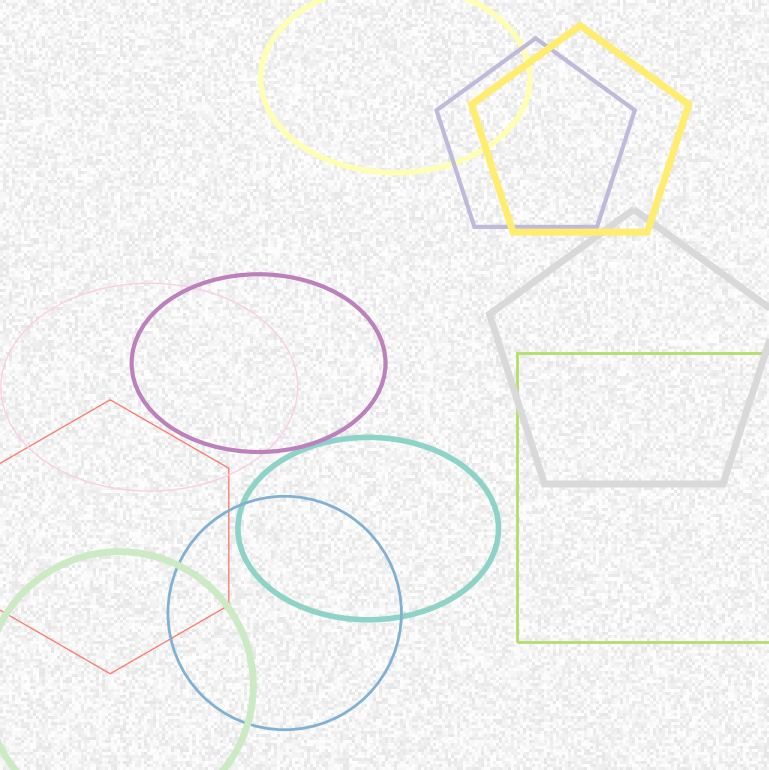[{"shape": "oval", "thickness": 2, "radius": 0.85, "center": [0.478, 0.314]}, {"shape": "oval", "thickness": 2, "radius": 0.87, "center": [0.513, 0.898]}, {"shape": "pentagon", "thickness": 1.5, "radius": 0.68, "center": [0.696, 0.815]}, {"shape": "hexagon", "thickness": 0.5, "radius": 0.89, "center": [0.143, 0.303]}, {"shape": "circle", "thickness": 1, "radius": 0.76, "center": [0.37, 0.204]}, {"shape": "square", "thickness": 1, "radius": 0.94, "center": [0.86, 0.354]}, {"shape": "oval", "thickness": 0.5, "radius": 0.96, "center": [0.194, 0.497]}, {"shape": "pentagon", "thickness": 2.5, "radius": 0.99, "center": [0.823, 0.531]}, {"shape": "oval", "thickness": 1.5, "radius": 0.82, "center": [0.336, 0.528]}, {"shape": "circle", "thickness": 2.5, "radius": 0.87, "center": [0.155, 0.11]}, {"shape": "pentagon", "thickness": 2.5, "radius": 0.74, "center": [0.753, 0.819]}]